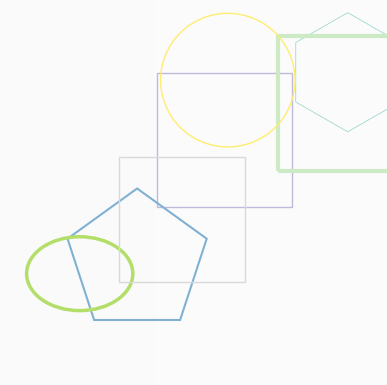[{"shape": "hexagon", "thickness": 0.5, "radius": 0.77, "center": [0.897, 0.812]}, {"shape": "square", "thickness": 1, "radius": 0.87, "center": [0.579, 0.637]}, {"shape": "pentagon", "thickness": 1.5, "radius": 0.94, "center": [0.354, 0.322]}, {"shape": "oval", "thickness": 2.5, "radius": 0.69, "center": [0.206, 0.289]}, {"shape": "square", "thickness": 1, "radius": 0.81, "center": [0.47, 0.429]}, {"shape": "square", "thickness": 3, "radius": 0.88, "center": [0.894, 0.731]}, {"shape": "circle", "thickness": 1, "radius": 0.87, "center": [0.588, 0.792]}]